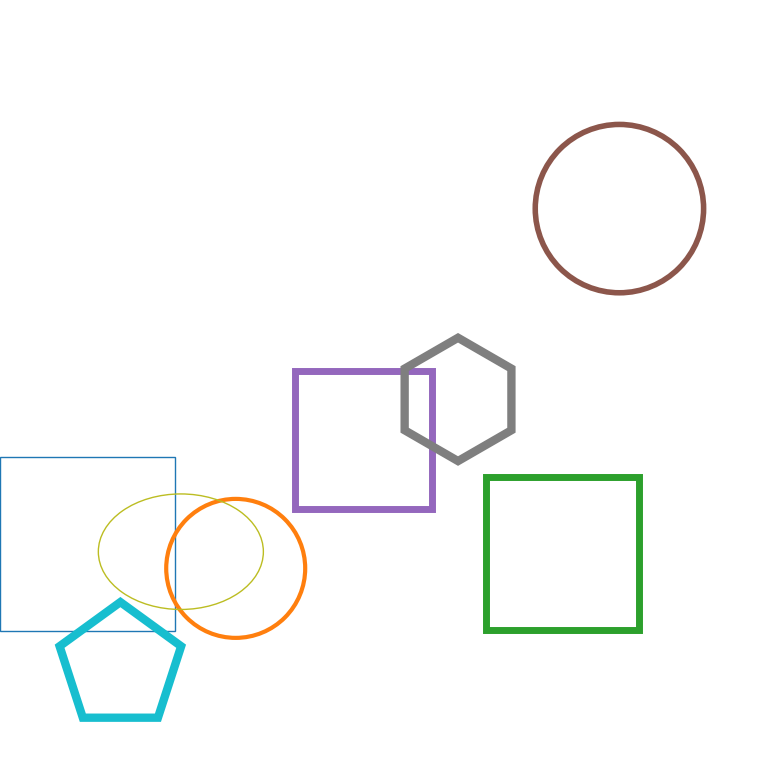[{"shape": "square", "thickness": 0.5, "radius": 0.57, "center": [0.114, 0.294]}, {"shape": "circle", "thickness": 1.5, "radius": 0.45, "center": [0.306, 0.262]}, {"shape": "square", "thickness": 2.5, "radius": 0.5, "center": [0.731, 0.281]}, {"shape": "square", "thickness": 2.5, "radius": 0.45, "center": [0.472, 0.429]}, {"shape": "circle", "thickness": 2, "radius": 0.55, "center": [0.804, 0.729]}, {"shape": "hexagon", "thickness": 3, "radius": 0.4, "center": [0.595, 0.481]}, {"shape": "oval", "thickness": 0.5, "radius": 0.54, "center": [0.235, 0.284]}, {"shape": "pentagon", "thickness": 3, "radius": 0.41, "center": [0.156, 0.135]}]